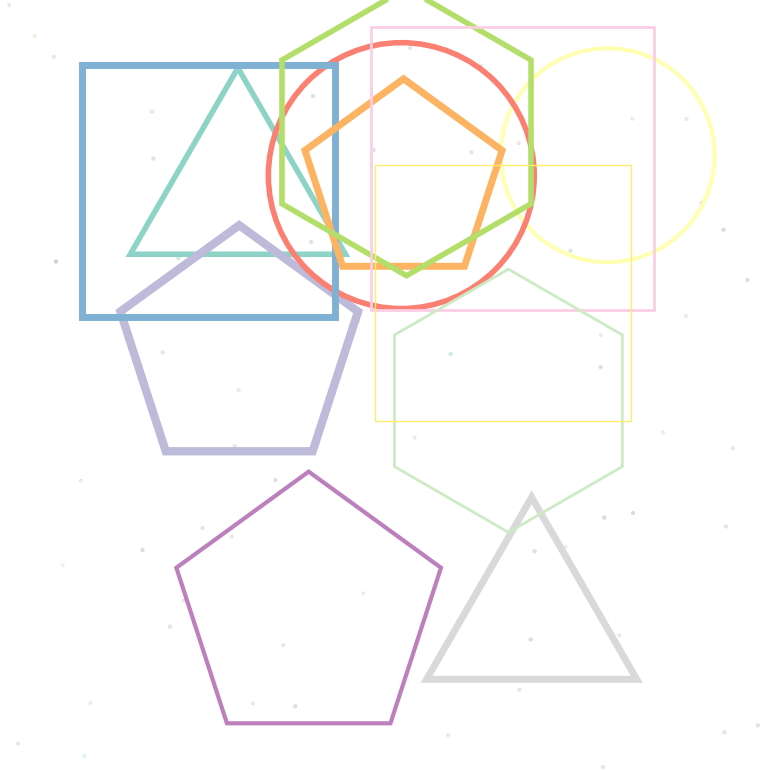[{"shape": "triangle", "thickness": 2, "radius": 0.81, "center": [0.309, 0.75]}, {"shape": "circle", "thickness": 1.5, "radius": 0.69, "center": [0.789, 0.798]}, {"shape": "pentagon", "thickness": 3, "radius": 0.81, "center": [0.311, 0.545]}, {"shape": "circle", "thickness": 2, "radius": 0.86, "center": [0.521, 0.772]}, {"shape": "square", "thickness": 2.5, "radius": 0.82, "center": [0.27, 0.752]}, {"shape": "pentagon", "thickness": 2.5, "radius": 0.67, "center": [0.524, 0.763]}, {"shape": "hexagon", "thickness": 2, "radius": 0.93, "center": [0.528, 0.829]}, {"shape": "square", "thickness": 1, "radius": 0.92, "center": [0.666, 0.781]}, {"shape": "triangle", "thickness": 2.5, "radius": 0.79, "center": [0.69, 0.197]}, {"shape": "pentagon", "thickness": 1.5, "radius": 0.9, "center": [0.401, 0.207]}, {"shape": "hexagon", "thickness": 1, "radius": 0.85, "center": [0.66, 0.48]}, {"shape": "square", "thickness": 0.5, "radius": 0.83, "center": [0.654, 0.619]}]